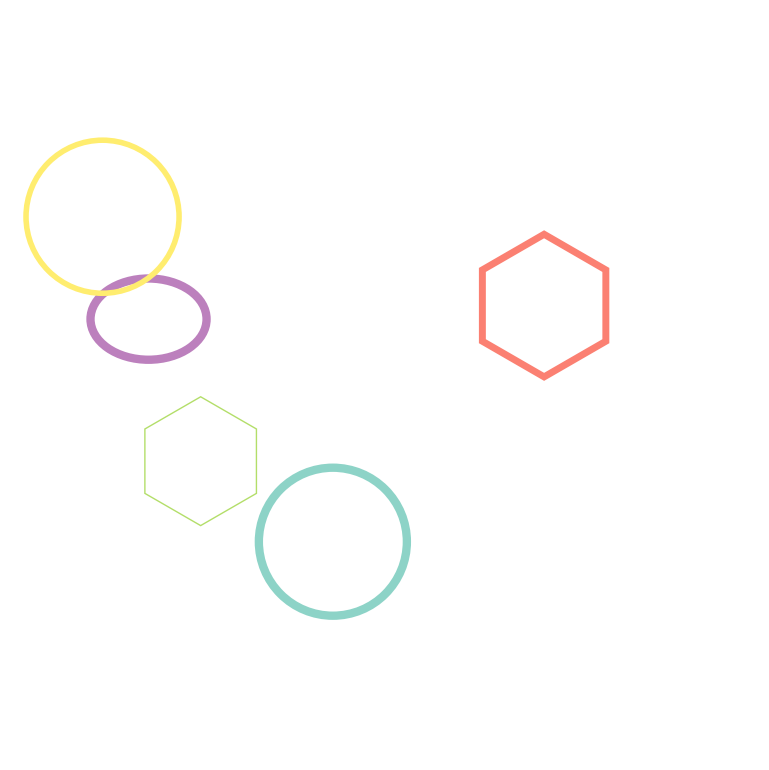[{"shape": "circle", "thickness": 3, "radius": 0.48, "center": [0.432, 0.296]}, {"shape": "hexagon", "thickness": 2.5, "radius": 0.46, "center": [0.707, 0.603]}, {"shape": "hexagon", "thickness": 0.5, "radius": 0.42, "center": [0.261, 0.401]}, {"shape": "oval", "thickness": 3, "radius": 0.38, "center": [0.193, 0.586]}, {"shape": "circle", "thickness": 2, "radius": 0.5, "center": [0.133, 0.719]}]